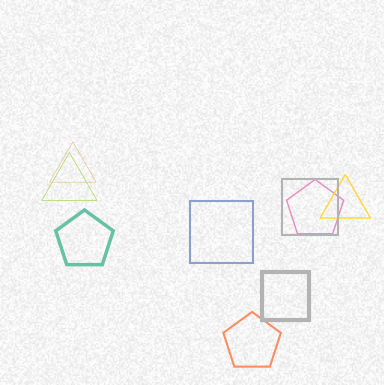[{"shape": "pentagon", "thickness": 2.5, "radius": 0.39, "center": [0.219, 0.376]}, {"shape": "pentagon", "thickness": 1.5, "radius": 0.39, "center": [0.655, 0.111]}, {"shape": "square", "thickness": 1.5, "radius": 0.41, "center": [0.575, 0.398]}, {"shape": "pentagon", "thickness": 1, "radius": 0.39, "center": [0.818, 0.456]}, {"shape": "triangle", "thickness": 0.5, "radius": 0.42, "center": [0.18, 0.521]}, {"shape": "triangle", "thickness": 1, "radius": 0.38, "center": [0.897, 0.471]}, {"shape": "triangle", "thickness": 0.5, "radius": 0.35, "center": [0.189, 0.562]}, {"shape": "square", "thickness": 1.5, "radius": 0.37, "center": [0.805, 0.463]}, {"shape": "square", "thickness": 3, "radius": 0.31, "center": [0.742, 0.232]}]